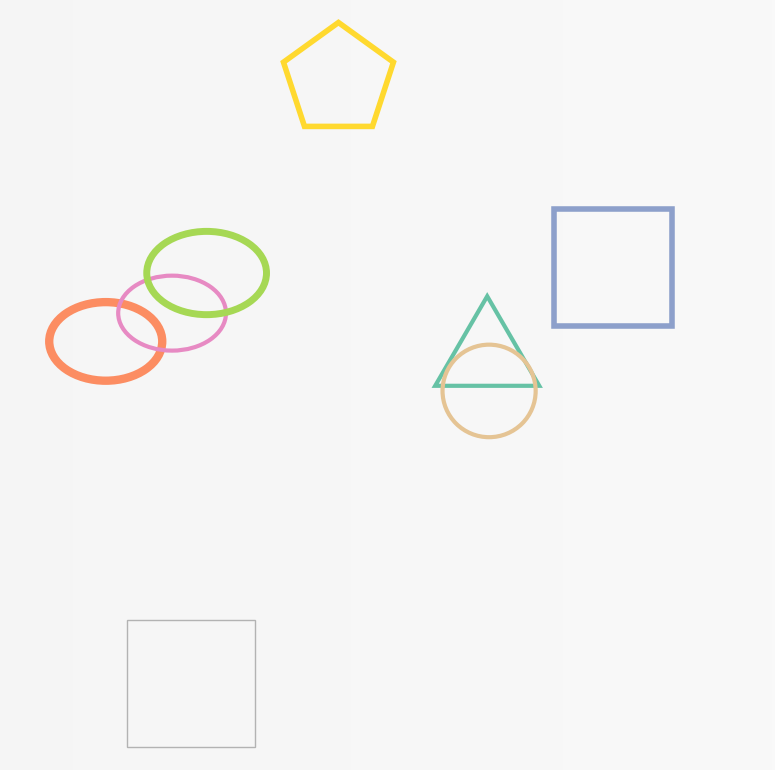[{"shape": "triangle", "thickness": 1.5, "radius": 0.39, "center": [0.629, 0.538]}, {"shape": "oval", "thickness": 3, "radius": 0.36, "center": [0.136, 0.557]}, {"shape": "square", "thickness": 2, "radius": 0.38, "center": [0.791, 0.653]}, {"shape": "oval", "thickness": 1.5, "radius": 0.35, "center": [0.222, 0.593]}, {"shape": "oval", "thickness": 2.5, "radius": 0.39, "center": [0.267, 0.645]}, {"shape": "pentagon", "thickness": 2, "radius": 0.37, "center": [0.437, 0.896]}, {"shape": "circle", "thickness": 1.5, "radius": 0.3, "center": [0.631, 0.492]}, {"shape": "square", "thickness": 0.5, "radius": 0.41, "center": [0.246, 0.113]}]